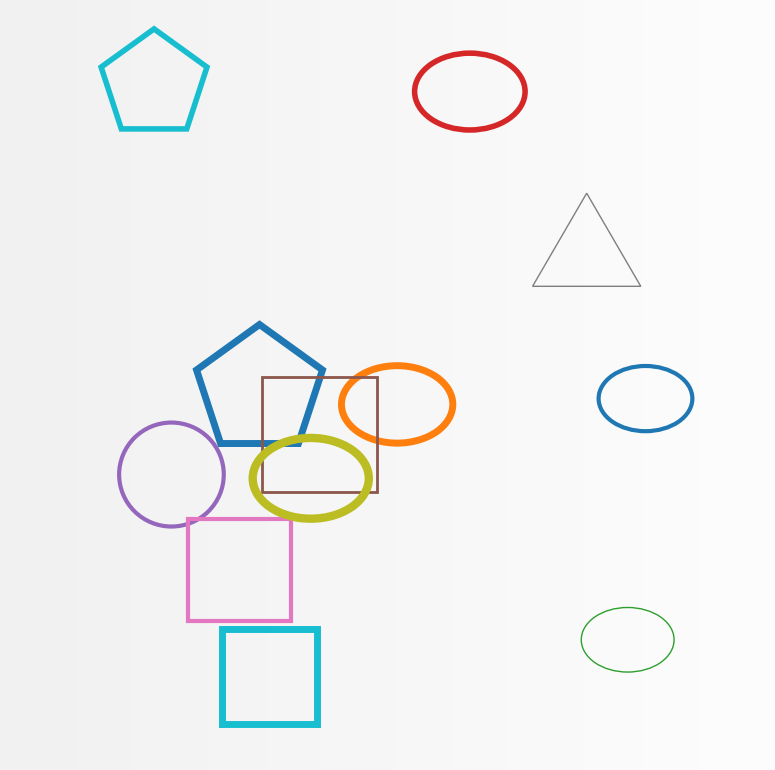[{"shape": "oval", "thickness": 1.5, "radius": 0.3, "center": [0.833, 0.482]}, {"shape": "pentagon", "thickness": 2.5, "radius": 0.43, "center": [0.335, 0.493]}, {"shape": "oval", "thickness": 2.5, "radius": 0.36, "center": [0.512, 0.475]}, {"shape": "oval", "thickness": 0.5, "radius": 0.3, "center": [0.81, 0.169]}, {"shape": "oval", "thickness": 2, "radius": 0.36, "center": [0.606, 0.881]}, {"shape": "circle", "thickness": 1.5, "radius": 0.34, "center": [0.221, 0.384]}, {"shape": "square", "thickness": 1, "radius": 0.37, "center": [0.412, 0.435]}, {"shape": "square", "thickness": 1.5, "radius": 0.33, "center": [0.309, 0.26]}, {"shape": "triangle", "thickness": 0.5, "radius": 0.4, "center": [0.757, 0.668]}, {"shape": "oval", "thickness": 3, "radius": 0.37, "center": [0.401, 0.379]}, {"shape": "square", "thickness": 2.5, "radius": 0.31, "center": [0.348, 0.121]}, {"shape": "pentagon", "thickness": 2, "radius": 0.36, "center": [0.199, 0.891]}]